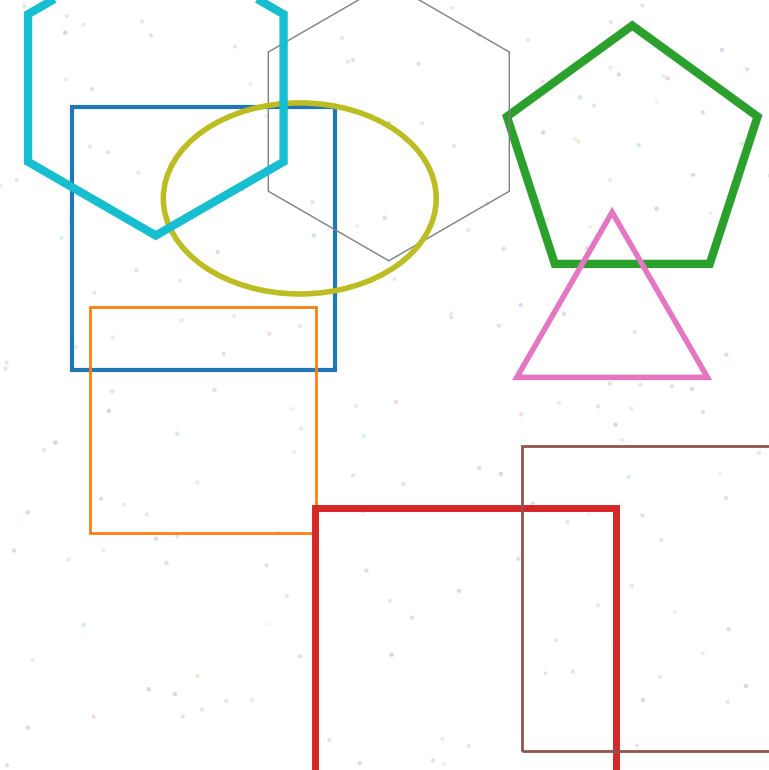[{"shape": "square", "thickness": 1.5, "radius": 0.86, "center": [0.265, 0.69]}, {"shape": "square", "thickness": 1, "radius": 0.73, "center": [0.264, 0.455]}, {"shape": "pentagon", "thickness": 3, "radius": 0.86, "center": [0.821, 0.796]}, {"shape": "square", "thickness": 2.5, "radius": 0.98, "center": [0.605, 0.145]}, {"shape": "square", "thickness": 1, "radius": 0.99, "center": [0.876, 0.223]}, {"shape": "triangle", "thickness": 2, "radius": 0.71, "center": [0.795, 0.581]}, {"shape": "hexagon", "thickness": 0.5, "radius": 0.9, "center": [0.505, 0.842]}, {"shape": "oval", "thickness": 2, "radius": 0.89, "center": [0.389, 0.742]}, {"shape": "hexagon", "thickness": 3, "radius": 0.96, "center": [0.202, 0.886]}]